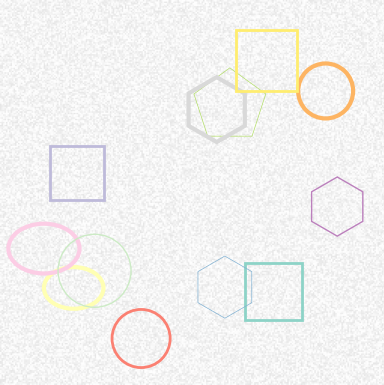[{"shape": "square", "thickness": 2, "radius": 0.37, "center": [0.711, 0.244]}, {"shape": "oval", "thickness": 3, "radius": 0.39, "center": [0.191, 0.252]}, {"shape": "square", "thickness": 2, "radius": 0.35, "center": [0.2, 0.551]}, {"shape": "circle", "thickness": 2, "radius": 0.38, "center": [0.366, 0.121]}, {"shape": "hexagon", "thickness": 0.5, "radius": 0.4, "center": [0.584, 0.254]}, {"shape": "circle", "thickness": 3, "radius": 0.36, "center": [0.846, 0.764]}, {"shape": "pentagon", "thickness": 0.5, "radius": 0.49, "center": [0.597, 0.726]}, {"shape": "oval", "thickness": 3, "radius": 0.46, "center": [0.114, 0.354]}, {"shape": "hexagon", "thickness": 3, "radius": 0.42, "center": [0.563, 0.715]}, {"shape": "hexagon", "thickness": 1, "radius": 0.38, "center": [0.876, 0.463]}, {"shape": "circle", "thickness": 1, "radius": 0.47, "center": [0.246, 0.297]}, {"shape": "square", "thickness": 2, "radius": 0.4, "center": [0.693, 0.844]}]